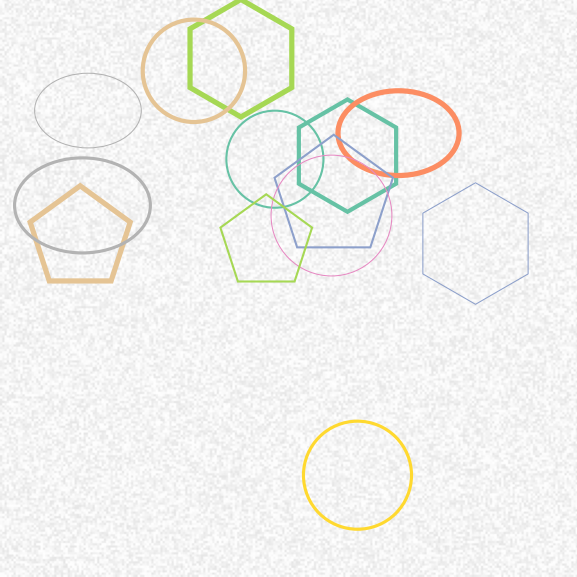[{"shape": "hexagon", "thickness": 2, "radius": 0.49, "center": [0.602, 0.73]}, {"shape": "circle", "thickness": 1, "radius": 0.42, "center": [0.476, 0.723]}, {"shape": "oval", "thickness": 2.5, "radius": 0.52, "center": [0.69, 0.769]}, {"shape": "pentagon", "thickness": 1, "radius": 0.54, "center": [0.578, 0.658]}, {"shape": "hexagon", "thickness": 0.5, "radius": 0.53, "center": [0.823, 0.577]}, {"shape": "circle", "thickness": 0.5, "radius": 0.52, "center": [0.574, 0.626]}, {"shape": "pentagon", "thickness": 1, "radius": 0.42, "center": [0.461, 0.579]}, {"shape": "hexagon", "thickness": 2.5, "radius": 0.51, "center": [0.417, 0.898]}, {"shape": "circle", "thickness": 1.5, "radius": 0.47, "center": [0.619, 0.176]}, {"shape": "pentagon", "thickness": 2.5, "radius": 0.46, "center": [0.139, 0.586]}, {"shape": "circle", "thickness": 2, "radius": 0.44, "center": [0.336, 0.877]}, {"shape": "oval", "thickness": 1.5, "radius": 0.59, "center": [0.143, 0.643]}, {"shape": "oval", "thickness": 0.5, "radius": 0.46, "center": [0.152, 0.808]}]